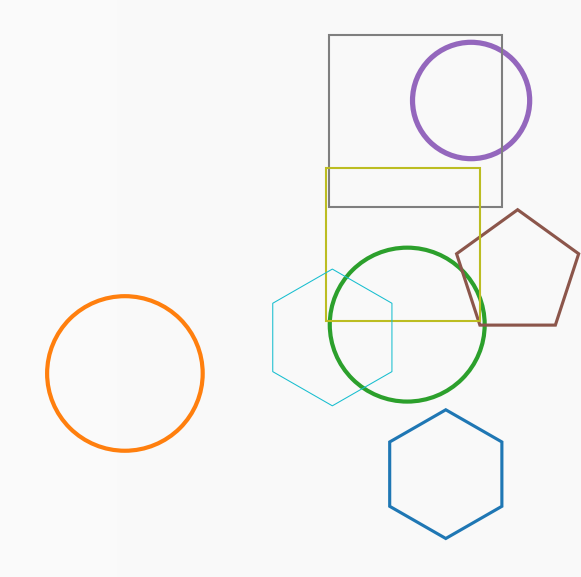[{"shape": "hexagon", "thickness": 1.5, "radius": 0.56, "center": [0.767, 0.178]}, {"shape": "circle", "thickness": 2, "radius": 0.67, "center": [0.215, 0.352]}, {"shape": "circle", "thickness": 2, "radius": 0.67, "center": [0.701, 0.437]}, {"shape": "circle", "thickness": 2.5, "radius": 0.5, "center": [0.81, 0.825]}, {"shape": "pentagon", "thickness": 1.5, "radius": 0.55, "center": [0.891, 0.526]}, {"shape": "square", "thickness": 1, "radius": 0.74, "center": [0.715, 0.79]}, {"shape": "square", "thickness": 1, "radius": 0.66, "center": [0.694, 0.576]}, {"shape": "hexagon", "thickness": 0.5, "radius": 0.59, "center": [0.572, 0.415]}]